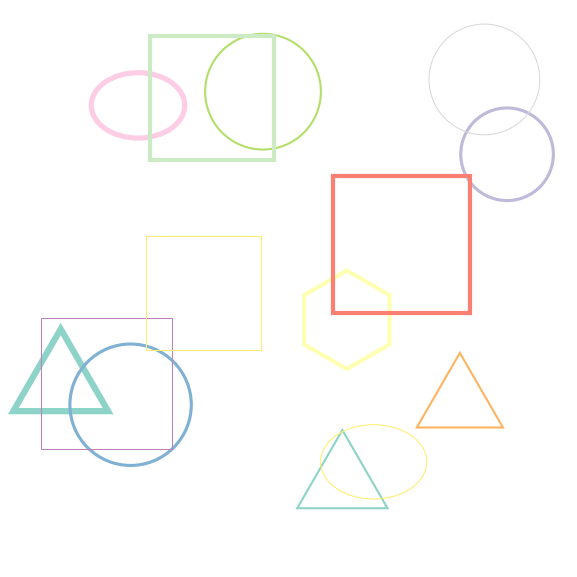[{"shape": "triangle", "thickness": 1, "radius": 0.45, "center": [0.593, 0.164]}, {"shape": "triangle", "thickness": 3, "radius": 0.47, "center": [0.105, 0.335]}, {"shape": "hexagon", "thickness": 2, "radius": 0.43, "center": [0.601, 0.445]}, {"shape": "circle", "thickness": 1.5, "radius": 0.4, "center": [0.878, 0.732]}, {"shape": "square", "thickness": 2, "radius": 0.6, "center": [0.696, 0.576]}, {"shape": "circle", "thickness": 1.5, "radius": 0.53, "center": [0.226, 0.298]}, {"shape": "triangle", "thickness": 1, "radius": 0.43, "center": [0.796, 0.302]}, {"shape": "circle", "thickness": 1, "radius": 0.5, "center": [0.455, 0.84]}, {"shape": "oval", "thickness": 2.5, "radius": 0.4, "center": [0.239, 0.817]}, {"shape": "circle", "thickness": 0.5, "radius": 0.48, "center": [0.839, 0.862]}, {"shape": "square", "thickness": 0.5, "radius": 0.56, "center": [0.185, 0.335]}, {"shape": "square", "thickness": 2, "radius": 0.54, "center": [0.367, 0.829]}, {"shape": "oval", "thickness": 0.5, "radius": 0.46, "center": [0.647, 0.199]}, {"shape": "square", "thickness": 0.5, "radius": 0.49, "center": [0.352, 0.492]}]